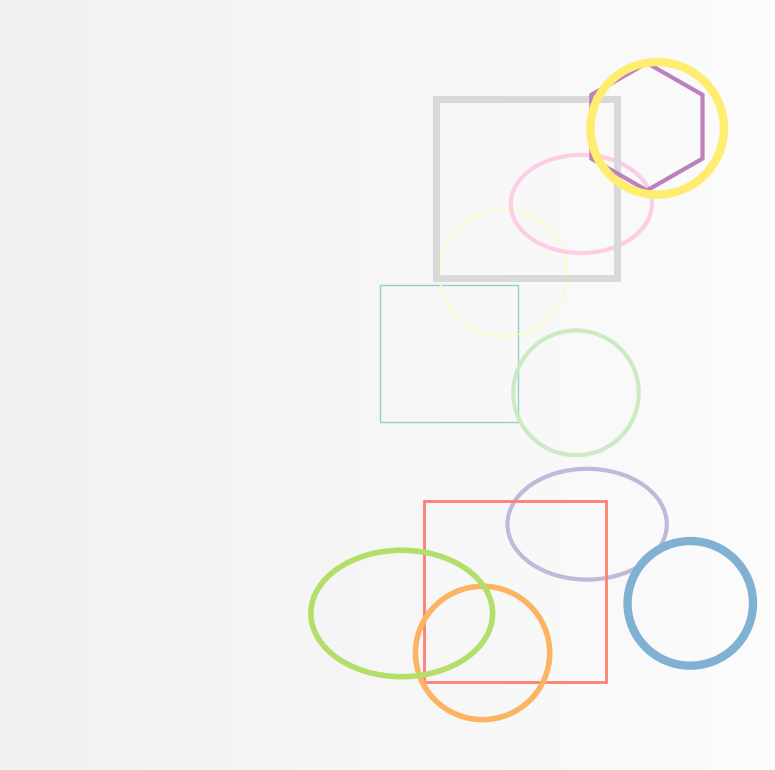[{"shape": "square", "thickness": 0.5, "radius": 0.45, "center": [0.579, 0.541]}, {"shape": "circle", "thickness": 0.5, "radius": 0.41, "center": [0.65, 0.646]}, {"shape": "oval", "thickness": 1.5, "radius": 0.51, "center": [0.758, 0.319]}, {"shape": "square", "thickness": 1, "radius": 0.59, "center": [0.665, 0.232]}, {"shape": "circle", "thickness": 3, "radius": 0.4, "center": [0.891, 0.216]}, {"shape": "circle", "thickness": 2, "radius": 0.43, "center": [0.623, 0.152]}, {"shape": "oval", "thickness": 2, "radius": 0.59, "center": [0.518, 0.203]}, {"shape": "oval", "thickness": 1.5, "radius": 0.46, "center": [0.75, 0.735]}, {"shape": "square", "thickness": 2.5, "radius": 0.58, "center": [0.679, 0.755]}, {"shape": "hexagon", "thickness": 1.5, "radius": 0.41, "center": [0.835, 0.835]}, {"shape": "circle", "thickness": 1.5, "radius": 0.41, "center": [0.743, 0.49]}, {"shape": "circle", "thickness": 3, "radius": 0.43, "center": [0.848, 0.833]}]